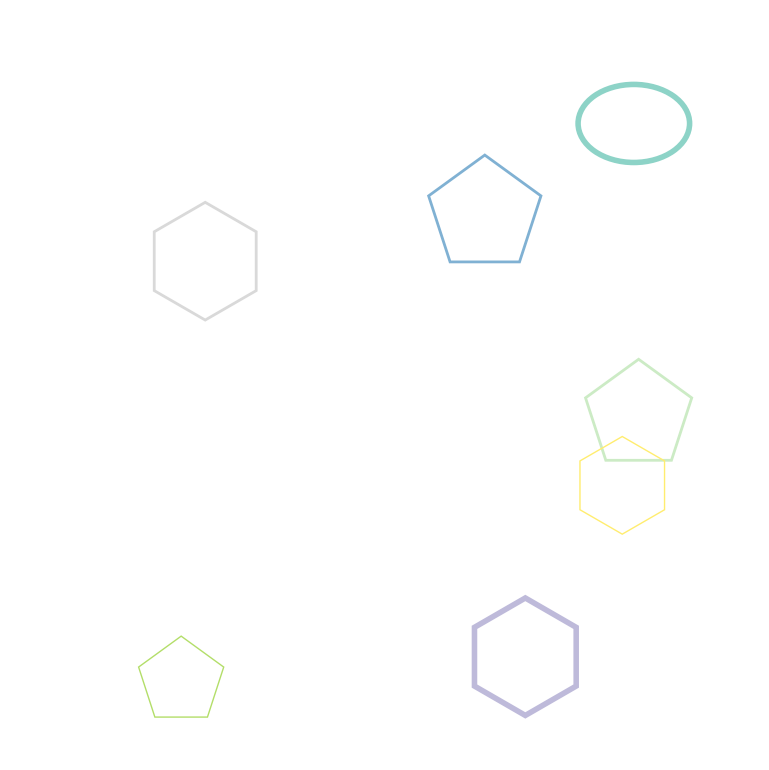[{"shape": "oval", "thickness": 2, "radius": 0.36, "center": [0.823, 0.84]}, {"shape": "hexagon", "thickness": 2, "radius": 0.38, "center": [0.682, 0.147]}, {"shape": "pentagon", "thickness": 1, "radius": 0.38, "center": [0.63, 0.722]}, {"shape": "pentagon", "thickness": 0.5, "radius": 0.29, "center": [0.235, 0.116]}, {"shape": "hexagon", "thickness": 1, "radius": 0.38, "center": [0.267, 0.661]}, {"shape": "pentagon", "thickness": 1, "radius": 0.36, "center": [0.829, 0.461]}, {"shape": "hexagon", "thickness": 0.5, "radius": 0.32, "center": [0.808, 0.37]}]